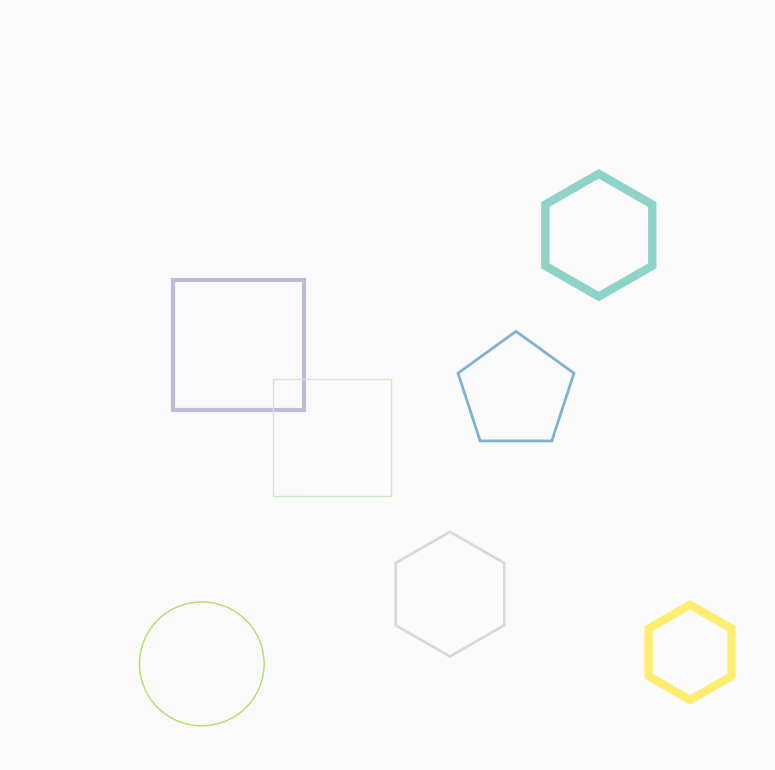[{"shape": "hexagon", "thickness": 3, "radius": 0.4, "center": [0.773, 0.695]}, {"shape": "square", "thickness": 1.5, "radius": 0.42, "center": [0.307, 0.552]}, {"shape": "pentagon", "thickness": 1, "radius": 0.39, "center": [0.666, 0.491]}, {"shape": "circle", "thickness": 0.5, "radius": 0.4, "center": [0.26, 0.138]}, {"shape": "hexagon", "thickness": 1, "radius": 0.4, "center": [0.581, 0.228]}, {"shape": "square", "thickness": 0.5, "radius": 0.38, "center": [0.428, 0.432]}, {"shape": "hexagon", "thickness": 3, "radius": 0.31, "center": [0.89, 0.153]}]